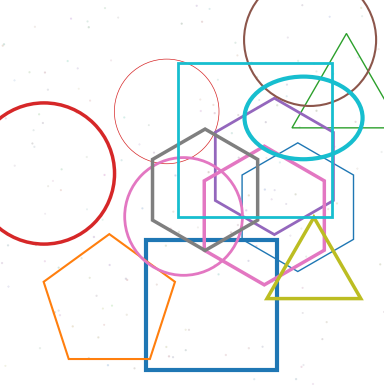[{"shape": "square", "thickness": 3, "radius": 0.84, "center": [0.549, 0.207]}, {"shape": "hexagon", "thickness": 1, "radius": 0.84, "center": [0.773, 0.462]}, {"shape": "pentagon", "thickness": 1.5, "radius": 0.9, "center": [0.284, 0.213]}, {"shape": "triangle", "thickness": 1, "radius": 0.82, "center": [0.9, 0.75]}, {"shape": "circle", "thickness": 0.5, "radius": 0.68, "center": [0.433, 0.711]}, {"shape": "circle", "thickness": 2.5, "radius": 0.92, "center": [0.114, 0.549]}, {"shape": "hexagon", "thickness": 2, "radius": 0.89, "center": [0.713, 0.568]}, {"shape": "circle", "thickness": 1.5, "radius": 0.86, "center": [0.805, 0.896]}, {"shape": "hexagon", "thickness": 2.5, "radius": 0.9, "center": [0.686, 0.44]}, {"shape": "circle", "thickness": 2, "radius": 0.76, "center": [0.477, 0.438]}, {"shape": "hexagon", "thickness": 2.5, "radius": 0.79, "center": [0.533, 0.507]}, {"shape": "triangle", "thickness": 2.5, "radius": 0.7, "center": [0.815, 0.295]}, {"shape": "square", "thickness": 2, "radius": 1.0, "center": [0.663, 0.637]}, {"shape": "oval", "thickness": 3, "radius": 0.77, "center": [0.788, 0.694]}]